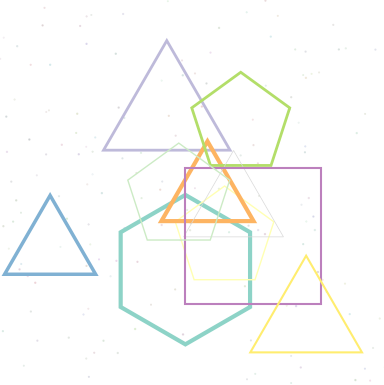[{"shape": "hexagon", "thickness": 3, "radius": 0.97, "center": [0.481, 0.3]}, {"shape": "pentagon", "thickness": 1, "radius": 0.67, "center": [0.583, 0.382]}, {"shape": "triangle", "thickness": 2, "radius": 0.95, "center": [0.433, 0.705]}, {"shape": "triangle", "thickness": 2.5, "radius": 0.68, "center": [0.13, 0.356]}, {"shape": "triangle", "thickness": 3, "radius": 0.69, "center": [0.539, 0.495]}, {"shape": "pentagon", "thickness": 2, "radius": 0.67, "center": [0.625, 0.678]}, {"shape": "triangle", "thickness": 0.5, "radius": 0.75, "center": [0.607, 0.46]}, {"shape": "square", "thickness": 1.5, "radius": 0.88, "center": [0.658, 0.387]}, {"shape": "pentagon", "thickness": 1, "radius": 0.7, "center": [0.464, 0.489]}, {"shape": "triangle", "thickness": 1.5, "radius": 0.84, "center": [0.795, 0.168]}]